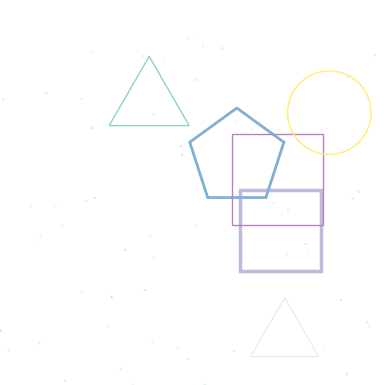[{"shape": "triangle", "thickness": 1, "radius": 0.6, "center": [0.387, 0.734]}, {"shape": "square", "thickness": 2.5, "radius": 0.53, "center": [0.729, 0.401]}, {"shape": "pentagon", "thickness": 2, "radius": 0.64, "center": [0.615, 0.591]}, {"shape": "triangle", "thickness": 0.5, "radius": 0.51, "center": [0.739, 0.125]}, {"shape": "square", "thickness": 1, "radius": 0.59, "center": [0.72, 0.534]}, {"shape": "circle", "thickness": 1, "radius": 0.54, "center": [0.855, 0.707]}]